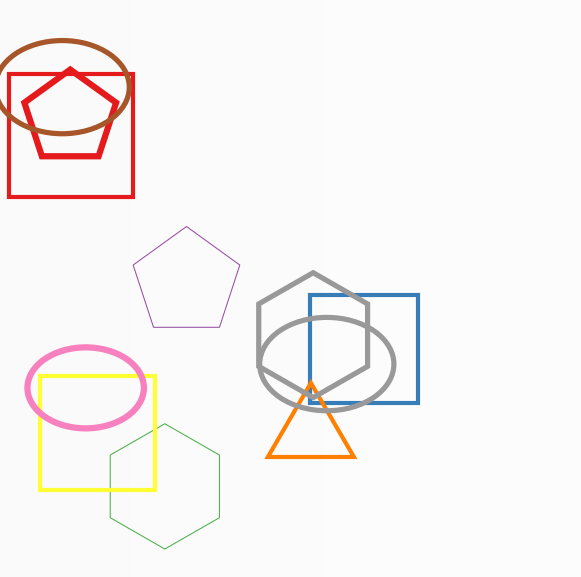[{"shape": "square", "thickness": 2, "radius": 0.53, "center": [0.122, 0.765]}, {"shape": "pentagon", "thickness": 3, "radius": 0.41, "center": [0.121, 0.796]}, {"shape": "square", "thickness": 2, "radius": 0.46, "center": [0.627, 0.395]}, {"shape": "hexagon", "thickness": 0.5, "radius": 0.54, "center": [0.284, 0.157]}, {"shape": "pentagon", "thickness": 0.5, "radius": 0.48, "center": [0.321, 0.51]}, {"shape": "triangle", "thickness": 2, "radius": 0.43, "center": [0.535, 0.251]}, {"shape": "square", "thickness": 2, "radius": 0.49, "center": [0.168, 0.25]}, {"shape": "oval", "thickness": 2.5, "radius": 0.58, "center": [0.107, 0.848]}, {"shape": "oval", "thickness": 3, "radius": 0.5, "center": [0.147, 0.328]}, {"shape": "hexagon", "thickness": 2.5, "radius": 0.54, "center": [0.539, 0.419]}, {"shape": "oval", "thickness": 2.5, "radius": 0.58, "center": [0.562, 0.369]}]